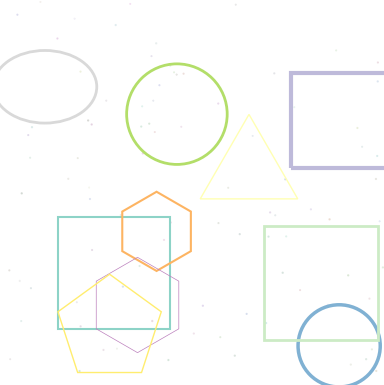[{"shape": "square", "thickness": 1.5, "radius": 0.73, "center": [0.296, 0.291]}, {"shape": "triangle", "thickness": 1, "radius": 0.73, "center": [0.647, 0.557]}, {"shape": "square", "thickness": 3, "radius": 0.62, "center": [0.879, 0.687]}, {"shape": "circle", "thickness": 2.5, "radius": 0.53, "center": [0.881, 0.102]}, {"shape": "hexagon", "thickness": 1.5, "radius": 0.51, "center": [0.407, 0.399]}, {"shape": "circle", "thickness": 2, "radius": 0.65, "center": [0.46, 0.704]}, {"shape": "oval", "thickness": 2, "radius": 0.67, "center": [0.117, 0.775]}, {"shape": "hexagon", "thickness": 0.5, "radius": 0.62, "center": [0.357, 0.208]}, {"shape": "square", "thickness": 2, "radius": 0.74, "center": [0.834, 0.265]}, {"shape": "pentagon", "thickness": 1, "radius": 0.71, "center": [0.285, 0.147]}]